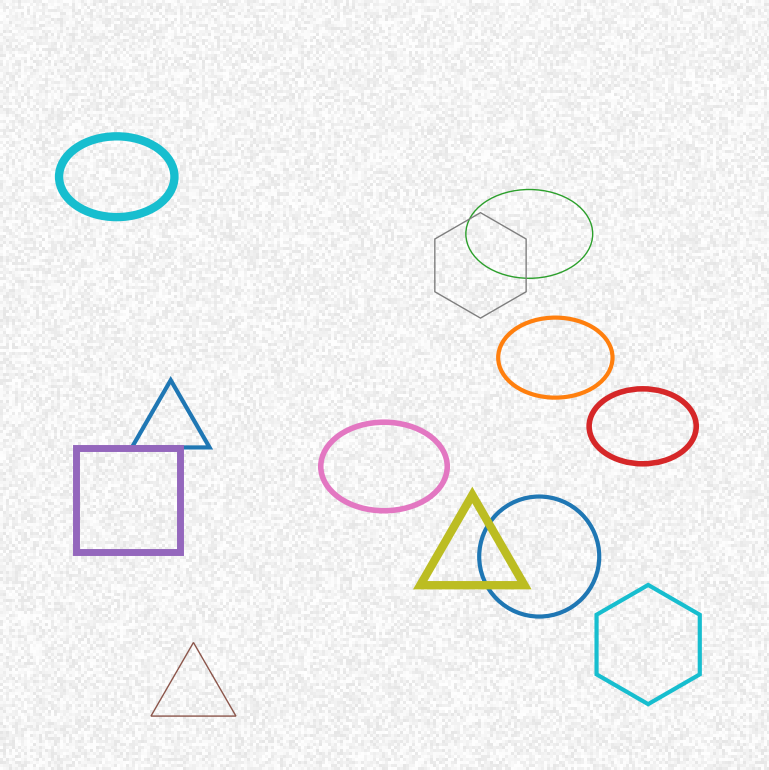[{"shape": "circle", "thickness": 1.5, "radius": 0.39, "center": [0.7, 0.277]}, {"shape": "triangle", "thickness": 1.5, "radius": 0.29, "center": [0.222, 0.448]}, {"shape": "oval", "thickness": 1.5, "radius": 0.37, "center": [0.721, 0.536]}, {"shape": "oval", "thickness": 0.5, "radius": 0.41, "center": [0.687, 0.696]}, {"shape": "oval", "thickness": 2, "radius": 0.35, "center": [0.835, 0.446]}, {"shape": "square", "thickness": 2.5, "radius": 0.34, "center": [0.167, 0.351]}, {"shape": "triangle", "thickness": 0.5, "radius": 0.32, "center": [0.251, 0.102]}, {"shape": "oval", "thickness": 2, "radius": 0.41, "center": [0.499, 0.394]}, {"shape": "hexagon", "thickness": 0.5, "radius": 0.34, "center": [0.624, 0.655]}, {"shape": "triangle", "thickness": 3, "radius": 0.39, "center": [0.613, 0.279]}, {"shape": "oval", "thickness": 3, "radius": 0.37, "center": [0.152, 0.77]}, {"shape": "hexagon", "thickness": 1.5, "radius": 0.39, "center": [0.842, 0.163]}]